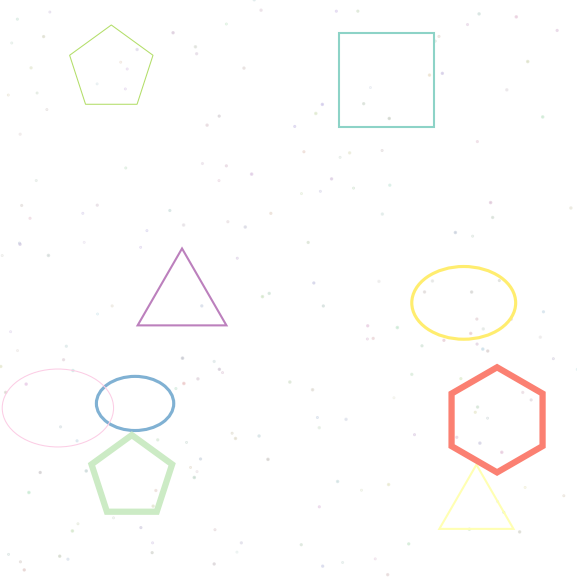[{"shape": "square", "thickness": 1, "radius": 0.41, "center": [0.669, 0.861]}, {"shape": "triangle", "thickness": 1, "radius": 0.37, "center": [0.825, 0.12]}, {"shape": "hexagon", "thickness": 3, "radius": 0.45, "center": [0.861, 0.272]}, {"shape": "oval", "thickness": 1.5, "radius": 0.33, "center": [0.234, 0.301]}, {"shape": "pentagon", "thickness": 0.5, "radius": 0.38, "center": [0.193, 0.88]}, {"shape": "oval", "thickness": 0.5, "radius": 0.48, "center": [0.1, 0.293]}, {"shape": "triangle", "thickness": 1, "radius": 0.44, "center": [0.315, 0.48]}, {"shape": "pentagon", "thickness": 3, "radius": 0.37, "center": [0.228, 0.172]}, {"shape": "oval", "thickness": 1.5, "radius": 0.45, "center": [0.803, 0.475]}]